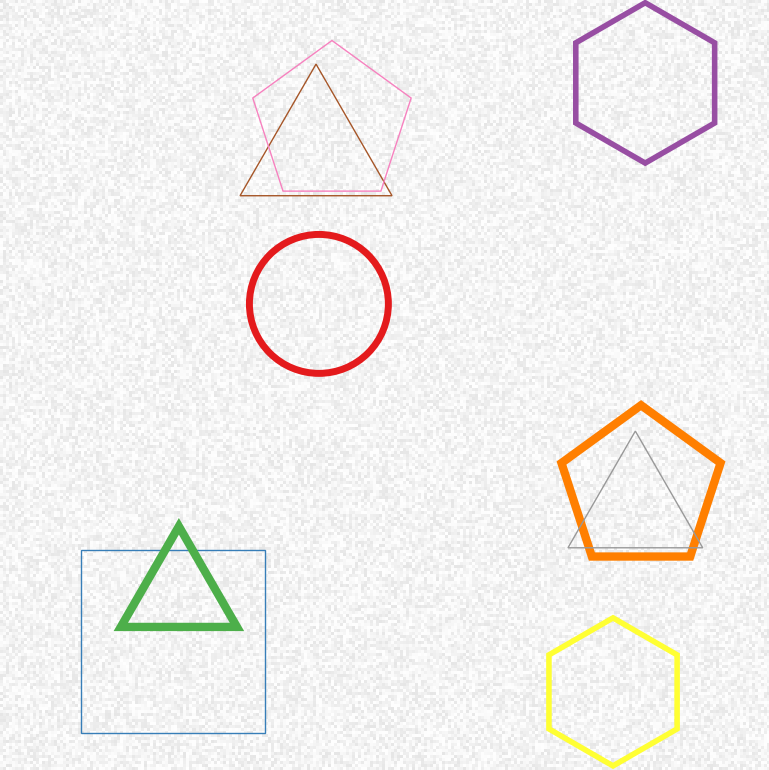[{"shape": "circle", "thickness": 2.5, "radius": 0.45, "center": [0.414, 0.605]}, {"shape": "square", "thickness": 0.5, "radius": 0.6, "center": [0.225, 0.167]}, {"shape": "triangle", "thickness": 3, "radius": 0.44, "center": [0.232, 0.229]}, {"shape": "hexagon", "thickness": 2, "radius": 0.52, "center": [0.838, 0.892]}, {"shape": "pentagon", "thickness": 3, "radius": 0.54, "center": [0.833, 0.365]}, {"shape": "hexagon", "thickness": 2, "radius": 0.48, "center": [0.796, 0.101]}, {"shape": "triangle", "thickness": 0.5, "radius": 0.57, "center": [0.41, 0.803]}, {"shape": "pentagon", "thickness": 0.5, "radius": 0.54, "center": [0.431, 0.839]}, {"shape": "triangle", "thickness": 0.5, "radius": 0.51, "center": [0.825, 0.339]}]